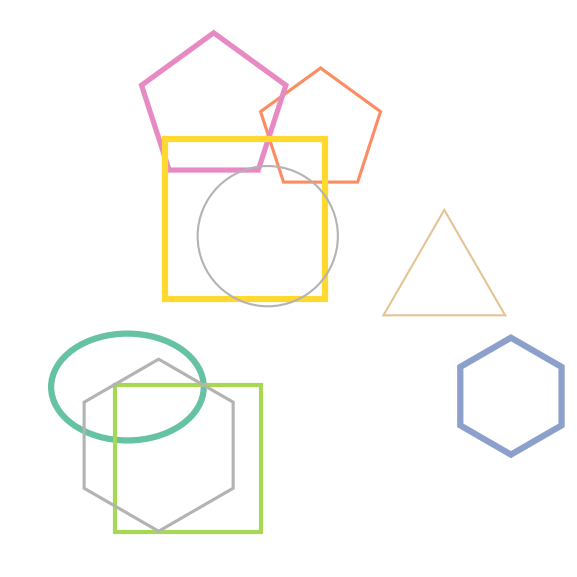[{"shape": "oval", "thickness": 3, "radius": 0.66, "center": [0.221, 0.329]}, {"shape": "pentagon", "thickness": 1.5, "radius": 0.55, "center": [0.555, 0.772]}, {"shape": "hexagon", "thickness": 3, "radius": 0.51, "center": [0.885, 0.313]}, {"shape": "pentagon", "thickness": 2.5, "radius": 0.66, "center": [0.37, 0.811]}, {"shape": "square", "thickness": 2, "radius": 0.63, "center": [0.326, 0.205]}, {"shape": "square", "thickness": 3, "radius": 0.69, "center": [0.424, 0.62]}, {"shape": "triangle", "thickness": 1, "radius": 0.61, "center": [0.769, 0.514]}, {"shape": "circle", "thickness": 1, "radius": 0.61, "center": [0.464, 0.59]}, {"shape": "hexagon", "thickness": 1.5, "radius": 0.74, "center": [0.275, 0.228]}]